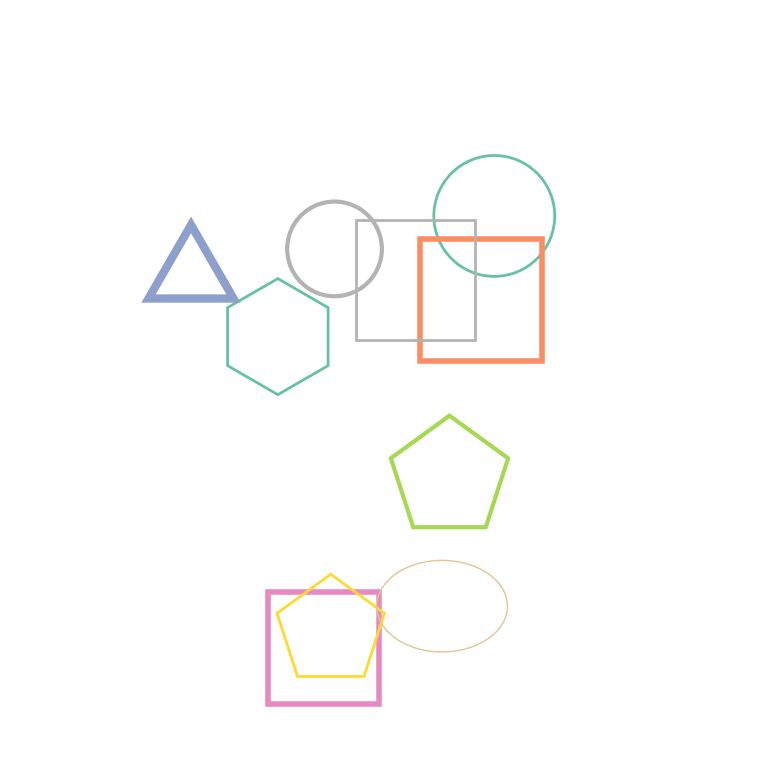[{"shape": "hexagon", "thickness": 1, "radius": 0.38, "center": [0.361, 0.563]}, {"shape": "circle", "thickness": 1, "radius": 0.39, "center": [0.642, 0.72]}, {"shape": "square", "thickness": 2, "radius": 0.4, "center": [0.625, 0.61]}, {"shape": "triangle", "thickness": 3, "radius": 0.32, "center": [0.248, 0.644]}, {"shape": "square", "thickness": 2, "radius": 0.36, "center": [0.42, 0.158]}, {"shape": "pentagon", "thickness": 1.5, "radius": 0.4, "center": [0.584, 0.38]}, {"shape": "pentagon", "thickness": 1, "radius": 0.37, "center": [0.43, 0.181]}, {"shape": "oval", "thickness": 0.5, "radius": 0.42, "center": [0.574, 0.213]}, {"shape": "square", "thickness": 1, "radius": 0.39, "center": [0.54, 0.636]}, {"shape": "circle", "thickness": 1.5, "radius": 0.31, "center": [0.434, 0.677]}]